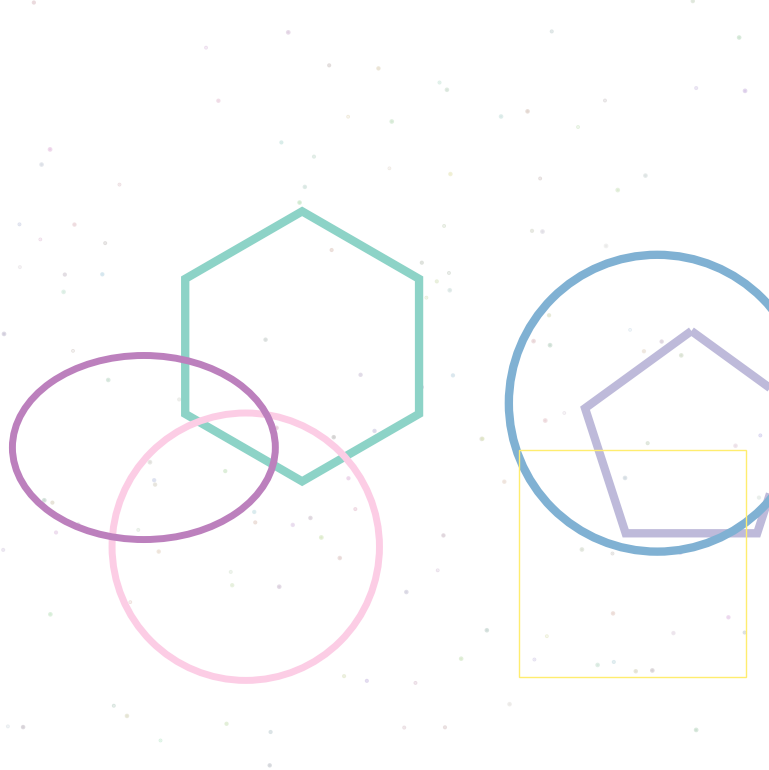[{"shape": "hexagon", "thickness": 3, "radius": 0.88, "center": [0.392, 0.55]}, {"shape": "pentagon", "thickness": 3, "radius": 0.73, "center": [0.898, 0.425]}, {"shape": "circle", "thickness": 3, "radius": 0.96, "center": [0.854, 0.476]}, {"shape": "circle", "thickness": 2.5, "radius": 0.87, "center": [0.319, 0.29]}, {"shape": "oval", "thickness": 2.5, "radius": 0.85, "center": [0.187, 0.419]}, {"shape": "square", "thickness": 0.5, "radius": 0.74, "center": [0.822, 0.268]}]